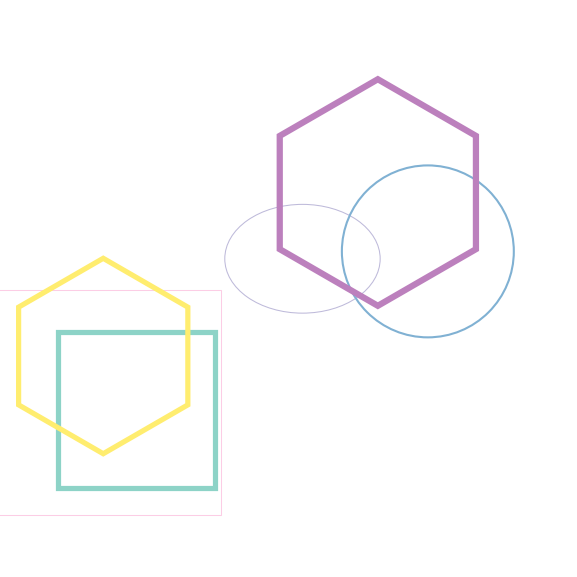[{"shape": "square", "thickness": 2.5, "radius": 0.68, "center": [0.236, 0.289]}, {"shape": "oval", "thickness": 0.5, "radius": 0.67, "center": [0.524, 0.551]}, {"shape": "circle", "thickness": 1, "radius": 0.74, "center": [0.741, 0.564]}, {"shape": "square", "thickness": 0.5, "radius": 0.97, "center": [0.189, 0.301]}, {"shape": "hexagon", "thickness": 3, "radius": 0.98, "center": [0.654, 0.666]}, {"shape": "hexagon", "thickness": 2.5, "radius": 0.85, "center": [0.179, 0.383]}]